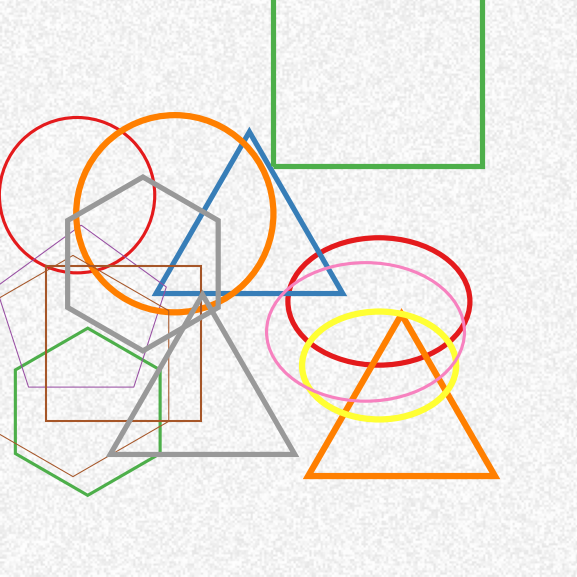[{"shape": "circle", "thickness": 1.5, "radius": 0.67, "center": [0.133, 0.661]}, {"shape": "oval", "thickness": 2.5, "radius": 0.79, "center": [0.656, 0.477]}, {"shape": "triangle", "thickness": 2.5, "radius": 0.93, "center": [0.432, 0.584]}, {"shape": "square", "thickness": 2.5, "radius": 0.9, "center": [0.654, 0.892]}, {"shape": "hexagon", "thickness": 1.5, "radius": 0.72, "center": [0.152, 0.286]}, {"shape": "pentagon", "thickness": 0.5, "radius": 0.78, "center": [0.141, 0.454]}, {"shape": "circle", "thickness": 3, "radius": 0.85, "center": [0.303, 0.629]}, {"shape": "triangle", "thickness": 3, "radius": 0.93, "center": [0.695, 0.268]}, {"shape": "oval", "thickness": 3, "radius": 0.67, "center": [0.656, 0.366]}, {"shape": "square", "thickness": 1, "radius": 0.67, "center": [0.213, 0.404]}, {"shape": "hexagon", "thickness": 0.5, "radius": 0.96, "center": [0.126, 0.365]}, {"shape": "oval", "thickness": 1.5, "radius": 0.86, "center": [0.633, 0.424]}, {"shape": "triangle", "thickness": 2.5, "radius": 0.92, "center": [0.351, 0.304]}, {"shape": "hexagon", "thickness": 2.5, "radius": 0.75, "center": [0.247, 0.542]}]